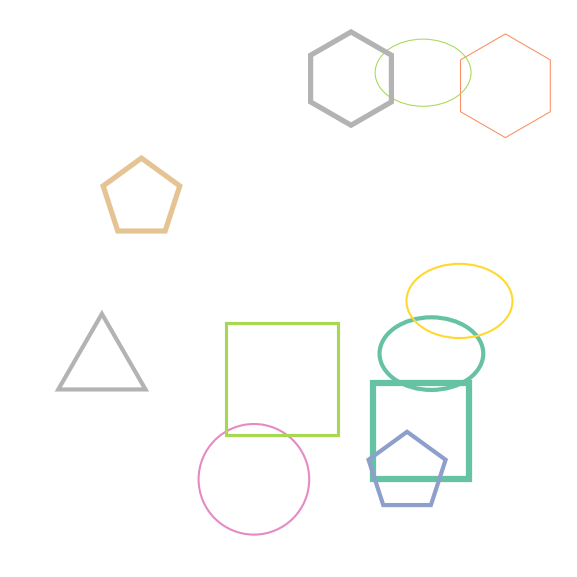[{"shape": "square", "thickness": 3, "radius": 0.42, "center": [0.729, 0.253]}, {"shape": "oval", "thickness": 2, "radius": 0.45, "center": [0.747, 0.387]}, {"shape": "hexagon", "thickness": 0.5, "radius": 0.45, "center": [0.875, 0.851]}, {"shape": "pentagon", "thickness": 2, "radius": 0.35, "center": [0.705, 0.181]}, {"shape": "circle", "thickness": 1, "radius": 0.48, "center": [0.44, 0.169]}, {"shape": "square", "thickness": 1.5, "radius": 0.49, "center": [0.488, 0.343]}, {"shape": "oval", "thickness": 0.5, "radius": 0.42, "center": [0.733, 0.873]}, {"shape": "oval", "thickness": 1, "radius": 0.46, "center": [0.796, 0.478]}, {"shape": "pentagon", "thickness": 2.5, "radius": 0.35, "center": [0.245, 0.656]}, {"shape": "hexagon", "thickness": 2.5, "radius": 0.4, "center": [0.608, 0.863]}, {"shape": "triangle", "thickness": 2, "radius": 0.44, "center": [0.176, 0.368]}]